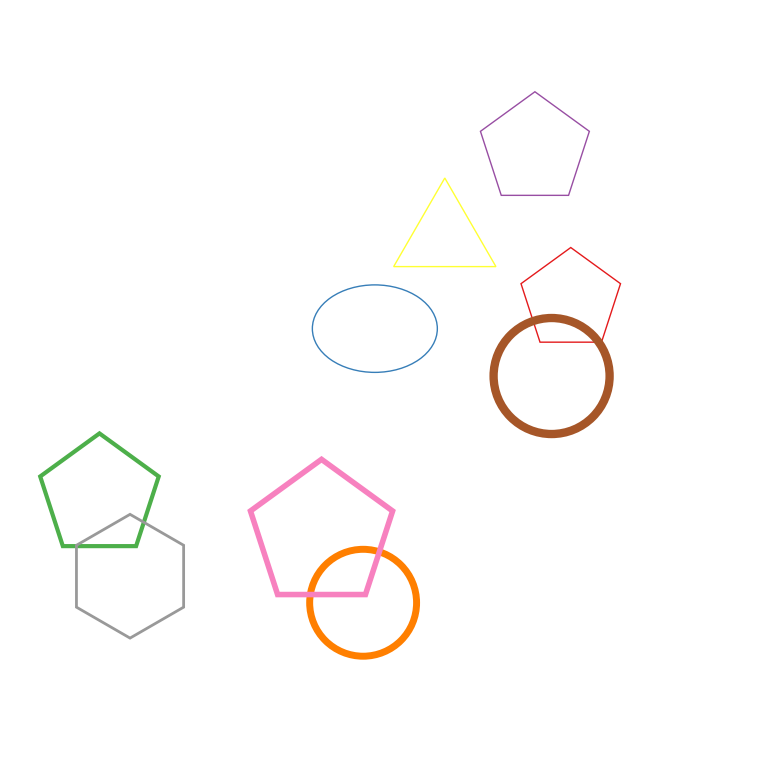[{"shape": "pentagon", "thickness": 0.5, "radius": 0.34, "center": [0.741, 0.611]}, {"shape": "oval", "thickness": 0.5, "radius": 0.41, "center": [0.487, 0.573]}, {"shape": "pentagon", "thickness": 1.5, "radius": 0.4, "center": [0.129, 0.356]}, {"shape": "pentagon", "thickness": 0.5, "radius": 0.37, "center": [0.695, 0.806]}, {"shape": "circle", "thickness": 2.5, "radius": 0.35, "center": [0.472, 0.217]}, {"shape": "triangle", "thickness": 0.5, "radius": 0.38, "center": [0.578, 0.692]}, {"shape": "circle", "thickness": 3, "radius": 0.38, "center": [0.716, 0.512]}, {"shape": "pentagon", "thickness": 2, "radius": 0.49, "center": [0.418, 0.306]}, {"shape": "hexagon", "thickness": 1, "radius": 0.4, "center": [0.169, 0.252]}]